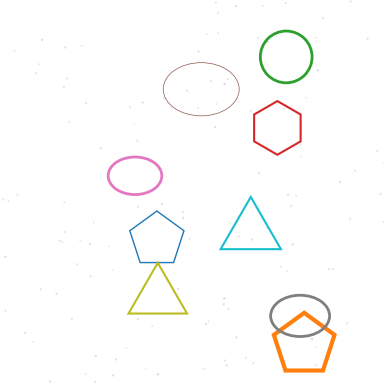[{"shape": "pentagon", "thickness": 1, "radius": 0.37, "center": [0.407, 0.378]}, {"shape": "pentagon", "thickness": 3, "radius": 0.41, "center": [0.79, 0.105]}, {"shape": "circle", "thickness": 2, "radius": 0.34, "center": [0.743, 0.852]}, {"shape": "hexagon", "thickness": 1.5, "radius": 0.35, "center": [0.72, 0.668]}, {"shape": "oval", "thickness": 0.5, "radius": 0.49, "center": [0.523, 0.768]}, {"shape": "oval", "thickness": 2, "radius": 0.35, "center": [0.351, 0.543]}, {"shape": "oval", "thickness": 2, "radius": 0.38, "center": [0.78, 0.18]}, {"shape": "triangle", "thickness": 1.5, "radius": 0.44, "center": [0.41, 0.23]}, {"shape": "triangle", "thickness": 1.5, "radius": 0.45, "center": [0.651, 0.398]}]